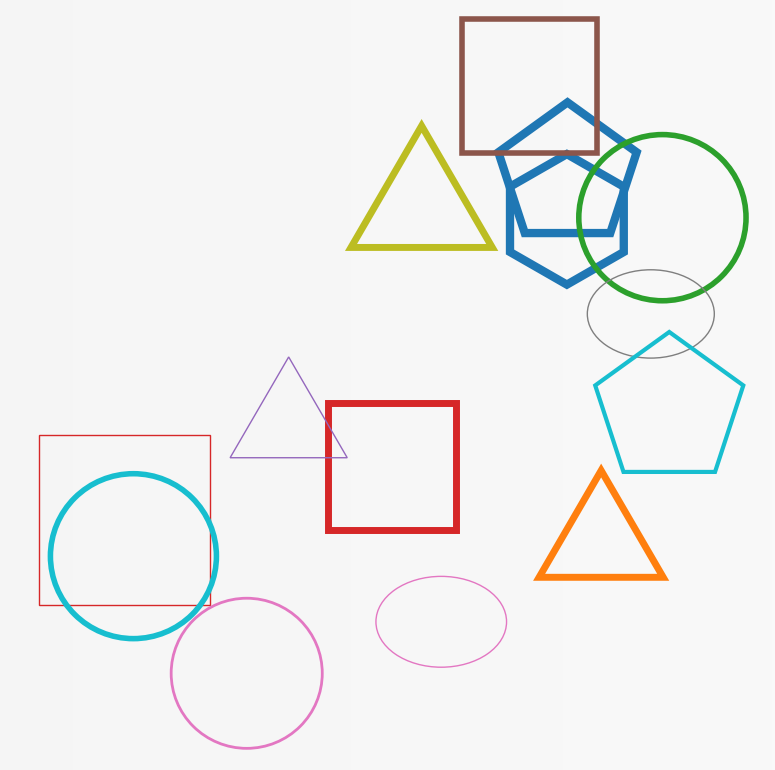[{"shape": "hexagon", "thickness": 3, "radius": 0.42, "center": [0.731, 0.715]}, {"shape": "pentagon", "thickness": 3, "radius": 0.47, "center": [0.732, 0.773]}, {"shape": "triangle", "thickness": 2.5, "radius": 0.46, "center": [0.776, 0.296]}, {"shape": "circle", "thickness": 2, "radius": 0.54, "center": [0.855, 0.717]}, {"shape": "square", "thickness": 0.5, "radius": 0.55, "center": [0.161, 0.325]}, {"shape": "square", "thickness": 2.5, "radius": 0.41, "center": [0.506, 0.394]}, {"shape": "triangle", "thickness": 0.5, "radius": 0.44, "center": [0.372, 0.449]}, {"shape": "square", "thickness": 2, "radius": 0.44, "center": [0.683, 0.888]}, {"shape": "circle", "thickness": 1, "radius": 0.49, "center": [0.318, 0.126]}, {"shape": "oval", "thickness": 0.5, "radius": 0.42, "center": [0.569, 0.192]}, {"shape": "oval", "thickness": 0.5, "radius": 0.41, "center": [0.84, 0.592]}, {"shape": "triangle", "thickness": 2.5, "radius": 0.53, "center": [0.544, 0.731]}, {"shape": "circle", "thickness": 2, "radius": 0.54, "center": [0.172, 0.278]}, {"shape": "pentagon", "thickness": 1.5, "radius": 0.5, "center": [0.864, 0.468]}]